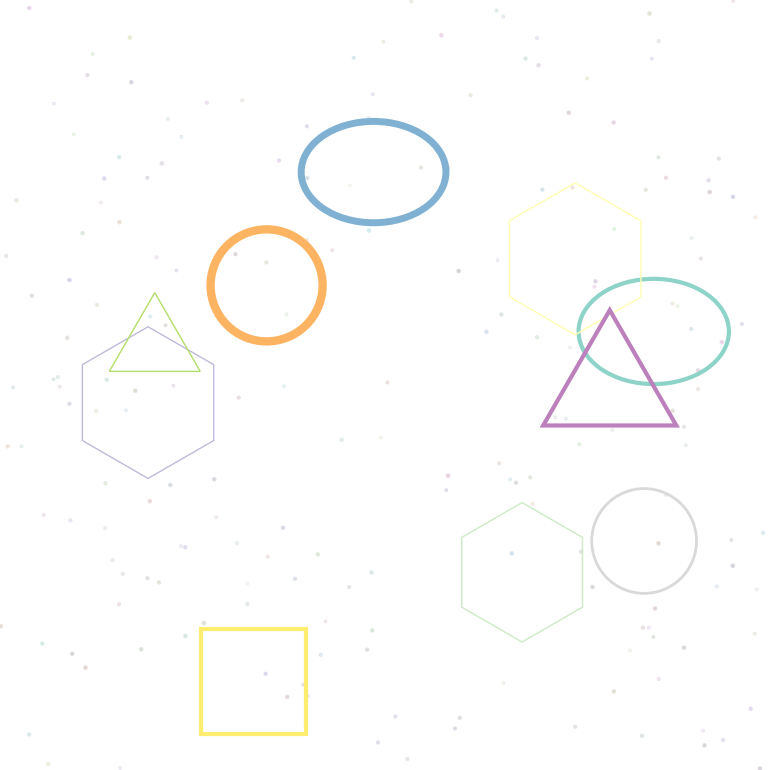[{"shape": "oval", "thickness": 1.5, "radius": 0.49, "center": [0.849, 0.57]}, {"shape": "hexagon", "thickness": 0.5, "radius": 0.49, "center": [0.747, 0.664]}, {"shape": "hexagon", "thickness": 0.5, "radius": 0.49, "center": [0.192, 0.477]}, {"shape": "oval", "thickness": 2.5, "radius": 0.47, "center": [0.485, 0.777]}, {"shape": "circle", "thickness": 3, "radius": 0.36, "center": [0.346, 0.629]}, {"shape": "triangle", "thickness": 0.5, "radius": 0.34, "center": [0.201, 0.552]}, {"shape": "circle", "thickness": 1, "radius": 0.34, "center": [0.837, 0.297]}, {"shape": "triangle", "thickness": 1.5, "radius": 0.5, "center": [0.792, 0.497]}, {"shape": "hexagon", "thickness": 0.5, "radius": 0.45, "center": [0.678, 0.257]}, {"shape": "square", "thickness": 1.5, "radius": 0.34, "center": [0.33, 0.115]}]